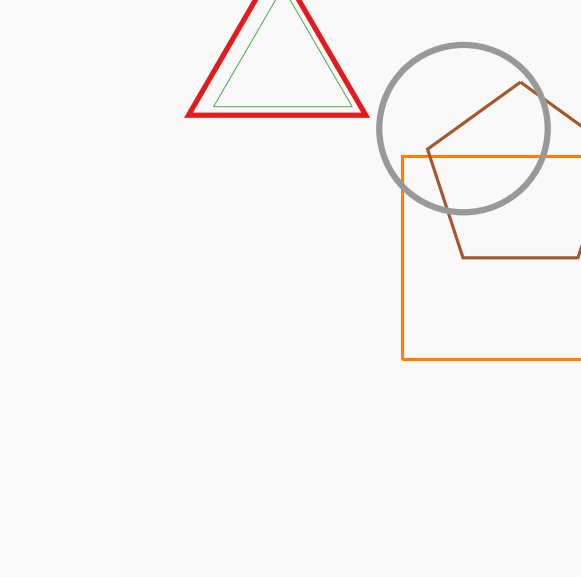[{"shape": "triangle", "thickness": 2.5, "radius": 0.88, "center": [0.477, 0.888]}, {"shape": "triangle", "thickness": 0.5, "radius": 0.69, "center": [0.487, 0.883]}, {"shape": "square", "thickness": 1.5, "radius": 0.88, "center": [0.867, 0.554]}, {"shape": "pentagon", "thickness": 1.5, "radius": 0.84, "center": [0.895, 0.689]}, {"shape": "circle", "thickness": 3, "radius": 0.72, "center": [0.797, 0.776]}]